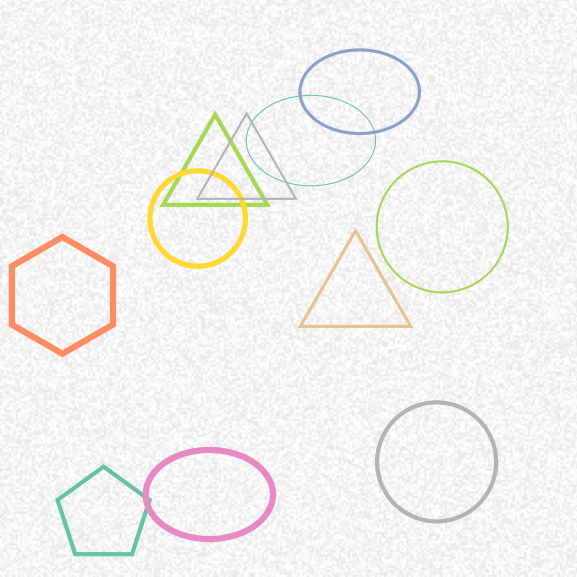[{"shape": "oval", "thickness": 0.5, "radius": 0.56, "center": [0.538, 0.756]}, {"shape": "pentagon", "thickness": 2, "radius": 0.42, "center": [0.179, 0.107]}, {"shape": "hexagon", "thickness": 3, "radius": 0.51, "center": [0.108, 0.488]}, {"shape": "oval", "thickness": 1.5, "radius": 0.52, "center": [0.623, 0.84]}, {"shape": "oval", "thickness": 3, "radius": 0.55, "center": [0.363, 0.143]}, {"shape": "triangle", "thickness": 2, "radius": 0.52, "center": [0.373, 0.697]}, {"shape": "circle", "thickness": 1, "radius": 0.57, "center": [0.766, 0.606]}, {"shape": "circle", "thickness": 2.5, "radius": 0.41, "center": [0.342, 0.621]}, {"shape": "triangle", "thickness": 1.5, "radius": 0.55, "center": [0.616, 0.489]}, {"shape": "circle", "thickness": 2, "radius": 0.52, "center": [0.756, 0.199]}, {"shape": "triangle", "thickness": 1, "radius": 0.49, "center": [0.427, 0.704]}]